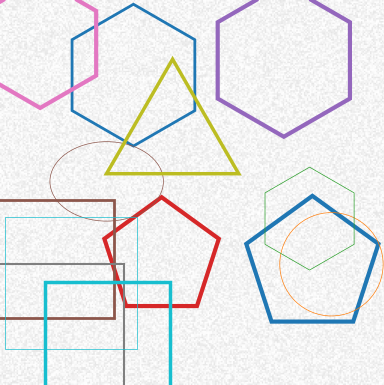[{"shape": "hexagon", "thickness": 2, "radius": 0.92, "center": [0.347, 0.805]}, {"shape": "pentagon", "thickness": 3, "radius": 0.9, "center": [0.811, 0.311]}, {"shape": "circle", "thickness": 0.5, "radius": 0.67, "center": [0.861, 0.314]}, {"shape": "hexagon", "thickness": 0.5, "radius": 0.67, "center": [0.804, 0.432]}, {"shape": "pentagon", "thickness": 3, "radius": 0.78, "center": [0.42, 0.331]}, {"shape": "hexagon", "thickness": 3, "radius": 0.99, "center": [0.737, 0.843]}, {"shape": "oval", "thickness": 0.5, "radius": 0.74, "center": [0.277, 0.529]}, {"shape": "square", "thickness": 2, "radius": 0.77, "center": [0.144, 0.328]}, {"shape": "hexagon", "thickness": 3, "radius": 0.84, "center": [0.104, 0.888]}, {"shape": "square", "thickness": 1.5, "radius": 0.89, "center": [0.145, 0.136]}, {"shape": "triangle", "thickness": 2.5, "radius": 0.99, "center": [0.448, 0.648]}, {"shape": "square", "thickness": 2.5, "radius": 0.81, "center": [0.28, 0.106]}, {"shape": "square", "thickness": 0.5, "radius": 0.86, "center": [0.184, 0.265]}]